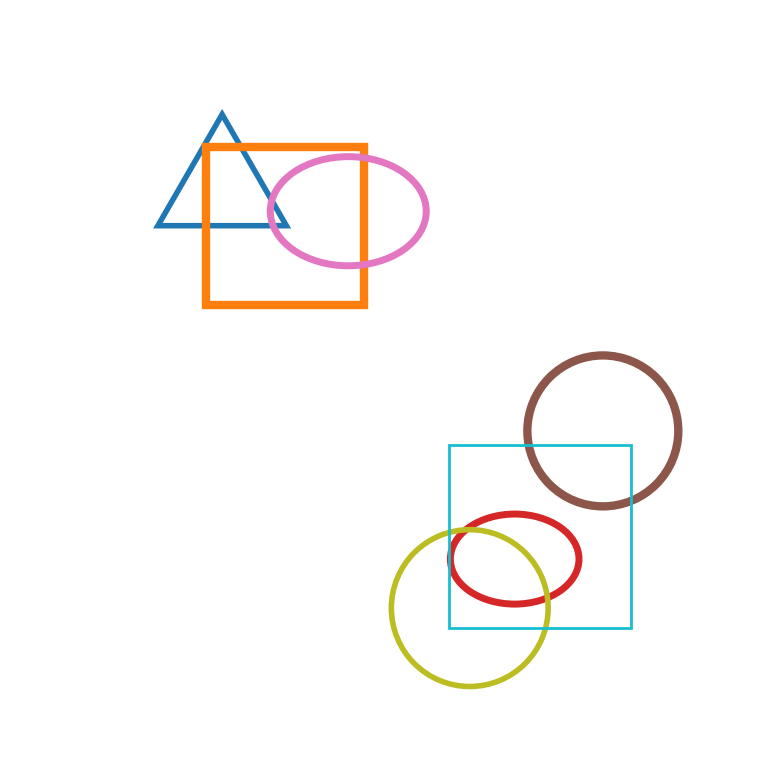[{"shape": "triangle", "thickness": 2, "radius": 0.48, "center": [0.288, 0.755]}, {"shape": "square", "thickness": 3, "radius": 0.51, "center": [0.37, 0.707]}, {"shape": "oval", "thickness": 2.5, "radius": 0.42, "center": [0.668, 0.274]}, {"shape": "circle", "thickness": 3, "radius": 0.49, "center": [0.783, 0.44]}, {"shape": "oval", "thickness": 2.5, "radius": 0.51, "center": [0.452, 0.726]}, {"shape": "circle", "thickness": 2, "radius": 0.51, "center": [0.61, 0.21]}, {"shape": "square", "thickness": 1, "radius": 0.59, "center": [0.701, 0.304]}]